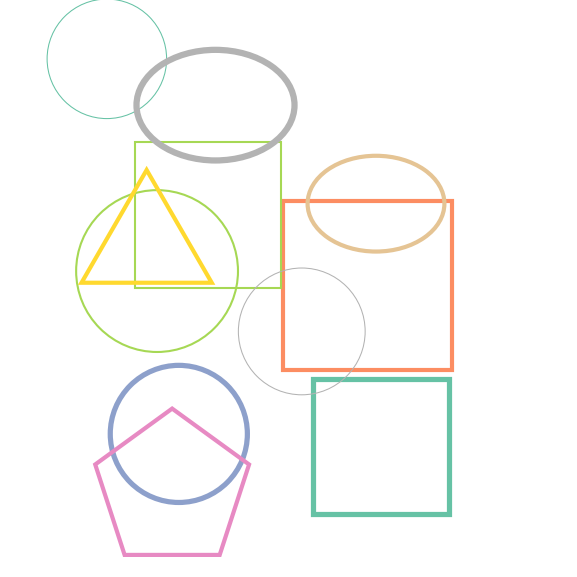[{"shape": "square", "thickness": 2.5, "radius": 0.59, "center": [0.659, 0.226]}, {"shape": "circle", "thickness": 0.5, "radius": 0.52, "center": [0.185, 0.897]}, {"shape": "square", "thickness": 2, "radius": 0.73, "center": [0.636, 0.504]}, {"shape": "circle", "thickness": 2.5, "radius": 0.59, "center": [0.31, 0.248]}, {"shape": "pentagon", "thickness": 2, "radius": 0.7, "center": [0.298, 0.152]}, {"shape": "circle", "thickness": 1, "radius": 0.7, "center": [0.272, 0.53]}, {"shape": "square", "thickness": 1, "radius": 0.63, "center": [0.36, 0.626]}, {"shape": "triangle", "thickness": 2, "radius": 0.65, "center": [0.254, 0.575]}, {"shape": "oval", "thickness": 2, "radius": 0.59, "center": [0.651, 0.646]}, {"shape": "circle", "thickness": 0.5, "radius": 0.55, "center": [0.523, 0.425]}, {"shape": "oval", "thickness": 3, "radius": 0.68, "center": [0.373, 0.817]}]